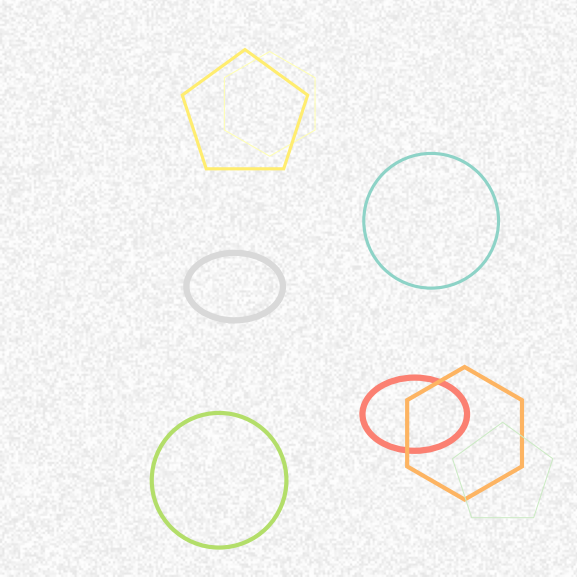[{"shape": "circle", "thickness": 1.5, "radius": 0.58, "center": [0.747, 0.617]}, {"shape": "hexagon", "thickness": 0.5, "radius": 0.45, "center": [0.467, 0.819]}, {"shape": "oval", "thickness": 3, "radius": 0.45, "center": [0.718, 0.282]}, {"shape": "hexagon", "thickness": 2, "radius": 0.57, "center": [0.804, 0.249]}, {"shape": "circle", "thickness": 2, "radius": 0.58, "center": [0.379, 0.168]}, {"shape": "oval", "thickness": 3, "radius": 0.42, "center": [0.406, 0.503]}, {"shape": "pentagon", "thickness": 0.5, "radius": 0.46, "center": [0.87, 0.177]}, {"shape": "pentagon", "thickness": 1.5, "radius": 0.57, "center": [0.424, 0.799]}]